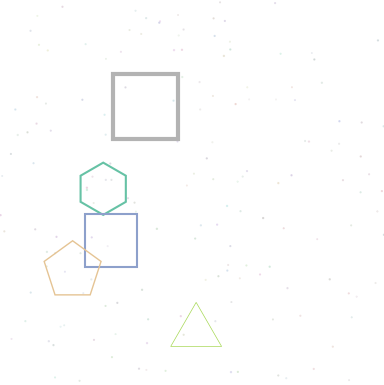[{"shape": "hexagon", "thickness": 1.5, "radius": 0.34, "center": [0.268, 0.51]}, {"shape": "square", "thickness": 1.5, "radius": 0.34, "center": [0.289, 0.375]}, {"shape": "triangle", "thickness": 0.5, "radius": 0.38, "center": [0.509, 0.138]}, {"shape": "pentagon", "thickness": 1, "radius": 0.39, "center": [0.189, 0.297]}, {"shape": "square", "thickness": 3, "radius": 0.42, "center": [0.378, 0.723]}]